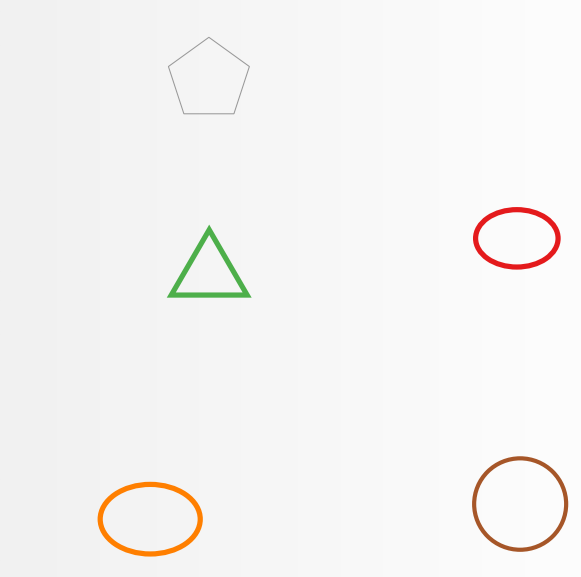[{"shape": "oval", "thickness": 2.5, "radius": 0.35, "center": [0.889, 0.586]}, {"shape": "triangle", "thickness": 2.5, "radius": 0.38, "center": [0.36, 0.526]}, {"shape": "oval", "thickness": 2.5, "radius": 0.43, "center": [0.258, 0.1]}, {"shape": "circle", "thickness": 2, "radius": 0.4, "center": [0.895, 0.126]}, {"shape": "pentagon", "thickness": 0.5, "radius": 0.37, "center": [0.359, 0.861]}]